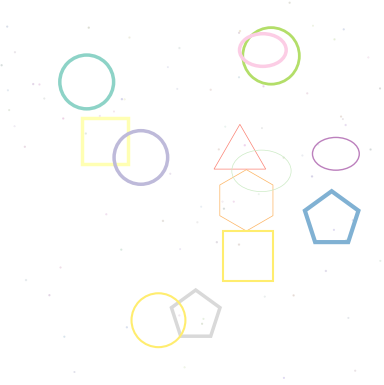[{"shape": "circle", "thickness": 2.5, "radius": 0.35, "center": [0.225, 0.787]}, {"shape": "square", "thickness": 2.5, "radius": 0.3, "center": [0.272, 0.634]}, {"shape": "circle", "thickness": 2.5, "radius": 0.35, "center": [0.366, 0.591]}, {"shape": "triangle", "thickness": 0.5, "radius": 0.39, "center": [0.623, 0.6]}, {"shape": "pentagon", "thickness": 3, "radius": 0.37, "center": [0.861, 0.43]}, {"shape": "hexagon", "thickness": 0.5, "radius": 0.4, "center": [0.64, 0.48]}, {"shape": "circle", "thickness": 2, "radius": 0.37, "center": [0.704, 0.855]}, {"shape": "oval", "thickness": 2.5, "radius": 0.3, "center": [0.683, 0.87]}, {"shape": "pentagon", "thickness": 2.5, "radius": 0.33, "center": [0.508, 0.18]}, {"shape": "oval", "thickness": 1, "radius": 0.3, "center": [0.872, 0.6]}, {"shape": "oval", "thickness": 0.5, "radius": 0.39, "center": [0.679, 0.556]}, {"shape": "circle", "thickness": 1.5, "radius": 0.35, "center": [0.412, 0.168]}, {"shape": "square", "thickness": 1.5, "radius": 0.33, "center": [0.643, 0.335]}]